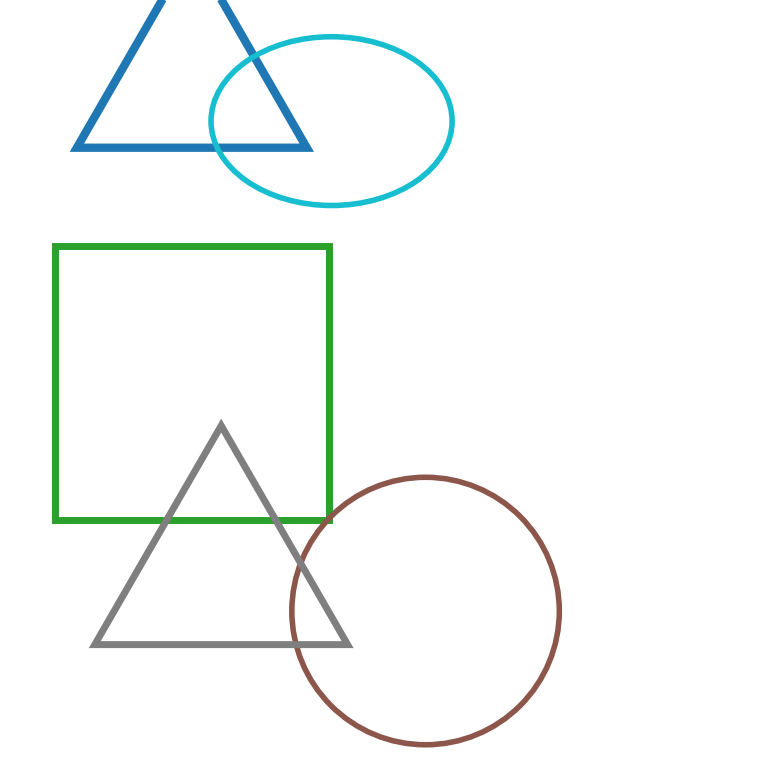[{"shape": "triangle", "thickness": 3, "radius": 0.86, "center": [0.249, 0.894]}, {"shape": "square", "thickness": 2.5, "radius": 0.89, "center": [0.249, 0.502]}, {"shape": "circle", "thickness": 2, "radius": 0.87, "center": [0.553, 0.206]}, {"shape": "triangle", "thickness": 2.5, "radius": 0.95, "center": [0.287, 0.258]}, {"shape": "oval", "thickness": 2, "radius": 0.78, "center": [0.431, 0.843]}]